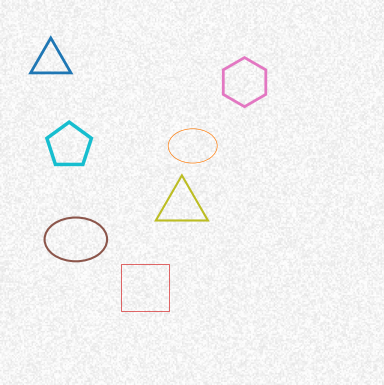[{"shape": "triangle", "thickness": 2, "radius": 0.3, "center": [0.132, 0.841]}, {"shape": "oval", "thickness": 0.5, "radius": 0.32, "center": [0.501, 0.621]}, {"shape": "square", "thickness": 0.5, "radius": 0.31, "center": [0.376, 0.253]}, {"shape": "oval", "thickness": 1.5, "radius": 0.41, "center": [0.197, 0.378]}, {"shape": "hexagon", "thickness": 2, "radius": 0.32, "center": [0.635, 0.787]}, {"shape": "triangle", "thickness": 1.5, "radius": 0.39, "center": [0.472, 0.466]}, {"shape": "pentagon", "thickness": 2.5, "radius": 0.3, "center": [0.18, 0.622]}]